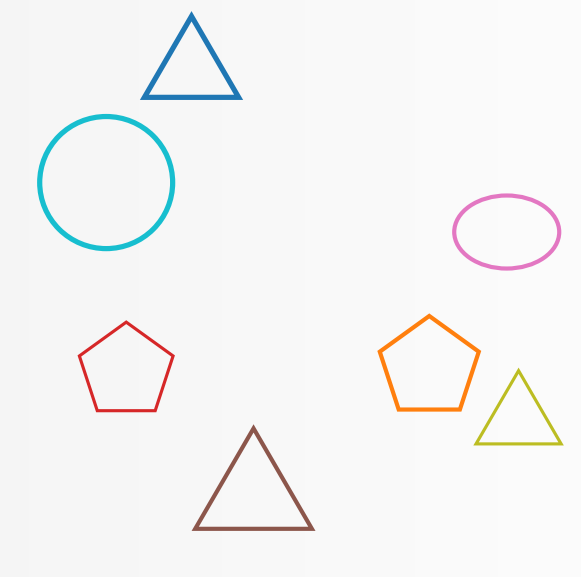[{"shape": "triangle", "thickness": 2.5, "radius": 0.47, "center": [0.329, 0.877]}, {"shape": "pentagon", "thickness": 2, "radius": 0.45, "center": [0.739, 0.362]}, {"shape": "pentagon", "thickness": 1.5, "radius": 0.42, "center": [0.217, 0.357]}, {"shape": "triangle", "thickness": 2, "radius": 0.58, "center": [0.436, 0.141]}, {"shape": "oval", "thickness": 2, "radius": 0.45, "center": [0.872, 0.597]}, {"shape": "triangle", "thickness": 1.5, "radius": 0.42, "center": [0.892, 0.273]}, {"shape": "circle", "thickness": 2.5, "radius": 0.57, "center": [0.183, 0.683]}]